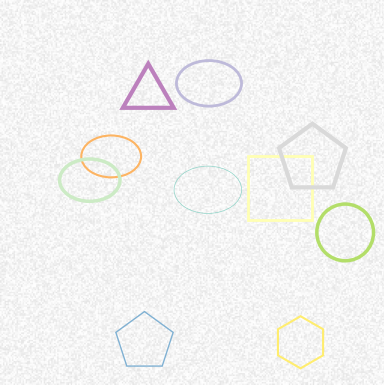[{"shape": "oval", "thickness": 0.5, "radius": 0.44, "center": [0.54, 0.507]}, {"shape": "square", "thickness": 2, "radius": 0.41, "center": [0.727, 0.511]}, {"shape": "oval", "thickness": 2, "radius": 0.42, "center": [0.543, 0.784]}, {"shape": "pentagon", "thickness": 1, "radius": 0.39, "center": [0.375, 0.112]}, {"shape": "oval", "thickness": 1.5, "radius": 0.39, "center": [0.289, 0.594]}, {"shape": "circle", "thickness": 2.5, "radius": 0.37, "center": [0.897, 0.396]}, {"shape": "pentagon", "thickness": 3, "radius": 0.46, "center": [0.812, 0.587]}, {"shape": "triangle", "thickness": 3, "radius": 0.38, "center": [0.385, 0.758]}, {"shape": "oval", "thickness": 2.5, "radius": 0.39, "center": [0.233, 0.532]}, {"shape": "hexagon", "thickness": 1.5, "radius": 0.34, "center": [0.781, 0.111]}]